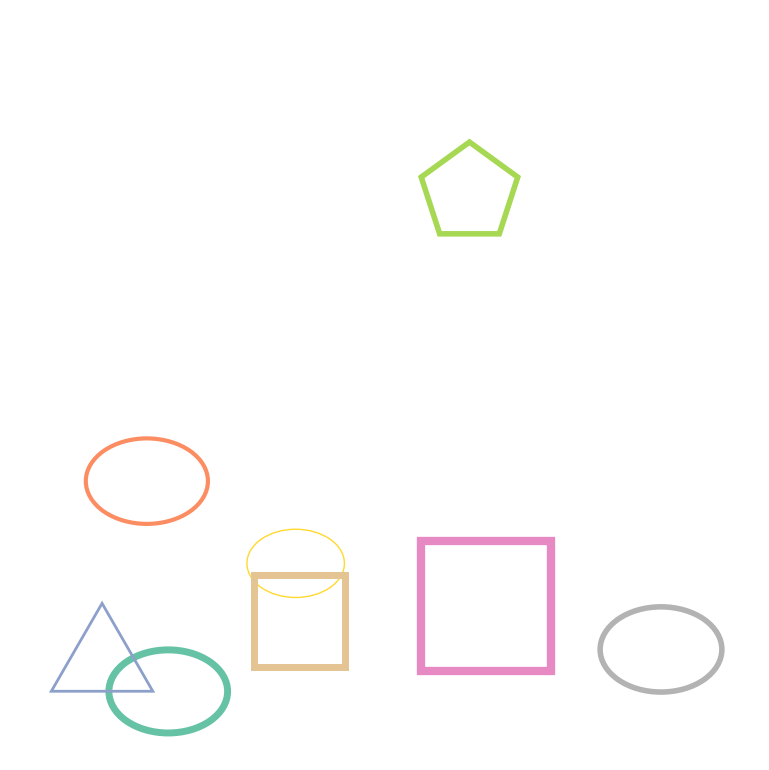[{"shape": "oval", "thickness": 2.5, "radius": 0.39, "center": [0.218, 0.102]}, {"shape": "oval", "thickness": 1.5, "radius": 0.4, "center": [0.191, 0.375]}, {"shape": "triangle", "thickness": 1, "radius": 0.38, "center": [0.133, 0.14]}, {"shape": "square", "thickness": 3, "radius": 0.42, "center": [0.631, 0.213]}, {"shape": "pentagon", "thickness": 2, "radius": 0.33, "center": [0.61, 0.75]}, {"shape": "oval", "thickness": 0.5, "radius": 0.32, "center": [0.384, 0.268]}, {"shape": "square", "thickness": 2.5, "radius": 0.3, "center": [0.389, 0.194]}, {"shape": "oval", "thickness": 2, "radius": 0.4, "center": [0.858, 0.157]}]